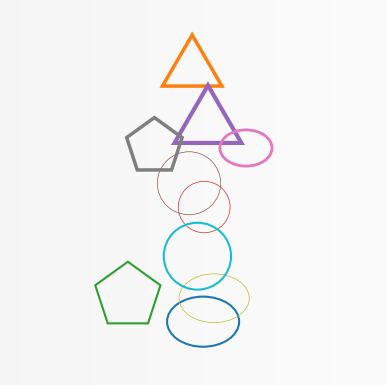[{"shape": "oval", "thickness": 1.5, "radius": 0.46, "center": [0.524, 0.164]}, {"shape": "triangle", "thickness": 2.5, "radius": 0.44, "center": [0.496, 0.821]}, {"shape": "pentagon", "thickness": 1.5, "radius": 0.44, "center": [0.33, 0.232]}, {"shape": "circle", "thickness": 0.5, "radius": 0.33, "center": [0.527, 0.462]}, {"shape": "triangle", "thickness": 3, "radius": 0.5, "center": [0.537, 0.679]}, {"shape": "circle", "thickness": 0.5, "radius": 0.41, "center": [0.488, 0.524]}, {"shape": "oval", "thickness": 2, "radius": 0.34, "center": [0.635, 0.616]}, {"shape": "pentagon", "thickness": 2.5, "radius": 0.38, "center": [0.398, 0.619]}, {"shape": "oval", "thickness": 0.5, "radius": 0.45, "center": [0.553, 0.225]}, {"shape": "circle", "thickness": 1.5, "radius": 0.43, "center": [0.509, 0.335]}]